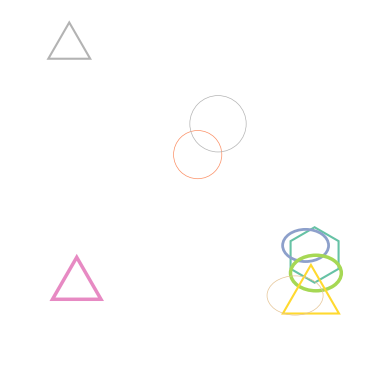[{"shape": "hexagon", "thickness": 1.5, "radius": 0.36, "center": [0.817, 0.338]}, {"shape": "circle", "thickness": 0.5, "radius": 0.31, "center": [0.513, 0.598]}, {"shape": "oval", "thickness": 2, "radius": 0.3, "center": [0.794, 0.362]}, {"shape": "triangle", "thickness": 2.5, "radius": 0.36, "center": [0.199, 0.259]}, {"shape": "oval", "thickness": 2.5, "radius": 0.33, "center": [0.821, 0.291]}, {"shape": "triangle", "thickness": 1.5, "radius": 0.42, "center": [0.808, 0.228]}, {"shape": "oval", "thickness": 0.5, "radius": 0.36, "center": [0.766, 0.232]}, {"shape": "circle", "thickness": 0.5, "radius": 0.37, "center": [0.566, 0.679]}, {"shape": "triangle", "thickness": 1.5, "radius": 0.31, "center": [0.18, 0.879]}]